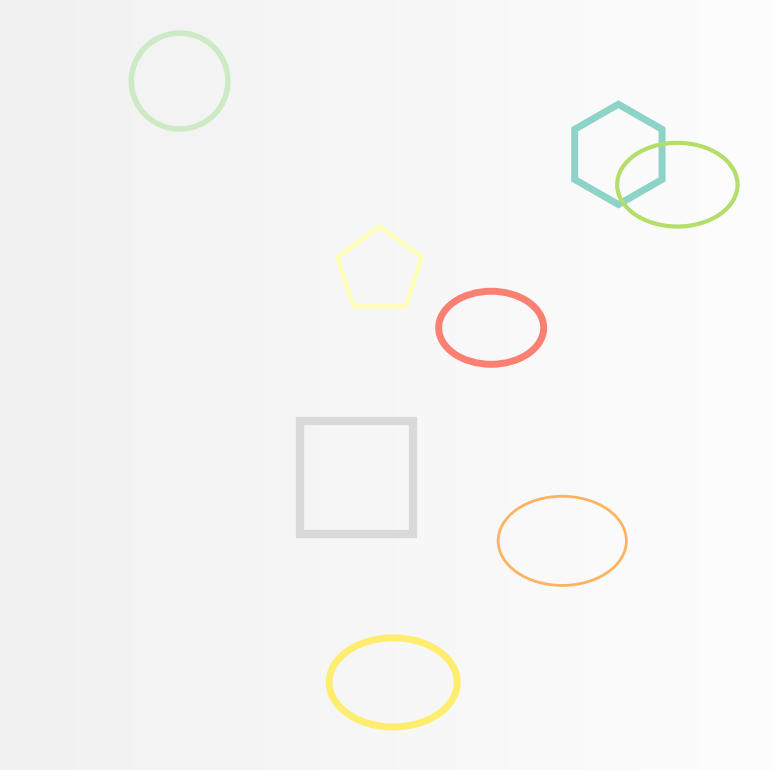[{"shape": "hexagon", "thickness": 2.5, "radius": 0.33, "center": [0.798, 0.8]}, {"shape": "pentagon", "thickness": 1.5, "radius": 0.29, "center": [0.49, 0.648]}, {"shape": "oval", "thickness": 2.5, "radius": 0.34, "center": [0.634, 0.574]}, {"shape": "oval", "thickness": 1, "radius": 0.41, "center": [0.726, 0.298]}, {"shape": "oval", "thickness": 1.5, "radius": 0.39, "center": [0.874, 0.76]}, {"shape": "square", "thickness": 3, "radius": 0.37, "center": [0.46, 0.38]}, {"shape": "circle", "thickness": 2, "radius": 0.31, "center": [0.232, 0.895]}, {"shape": "oval", "thickness": 2.5, "radius": 0.41, "center": [0.507, 0.114]}]